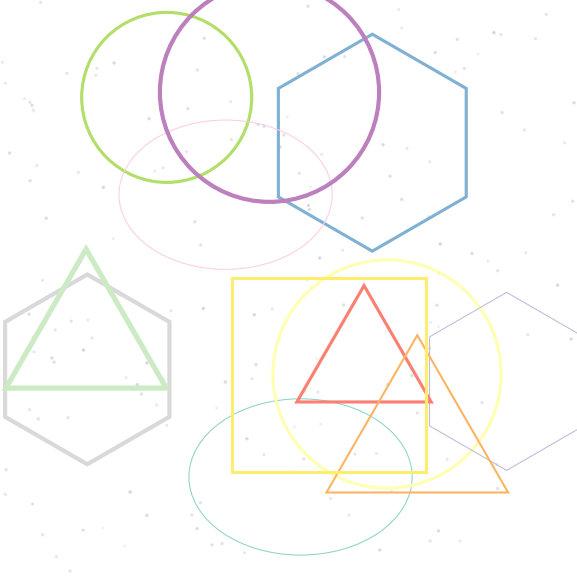[{"shape": "oval", "thickness": 0.5, "radius": 0.97, "center": [0.52, 0.173]}, {"shape": "circle", "thickness": 1.5, "radius": 0.99, "center": [0.67, 0.352]}, {"shape": "hexagon", "thickness": 0.5, "radius": 0.77, "center": [0.877, 0.339]}, {"shape": "triangle", "thickness": 1.5, "radius": 0.67, "center": [0.63, 0.37]}, {"shape": "hexagon", "thickness": 1.5, "radius": 0.94, "center": [0.645, 0.752]}, {"shape": "triangle", "thickness": 1, "radius": 0.91, "center": [0.723, 0.237]}, {"shape": "circle", "thickness": 1.5, "radius": 0.74, "center": [0.289, 0.831]}, {"shape": "oval", "thickness": 0.5, "radius": 0.92, "center": [0.391, 0.662]}, {"shape": "hexagon", "thickness": 2, "radius": 0.82, "center": [0.151, 0.36]}, {"shape": "circle", "thickness": 2, "radius": 0.95, "center": [0.467, 0.839]}, {"shape": "triangle", "thickness": 2.5, "radius": 0.8, "center": [0.149, 0.407]}, {"shape": "square", "thickness": 1.5, "radius": 0.84, "center": [0.57, 0.349]}]